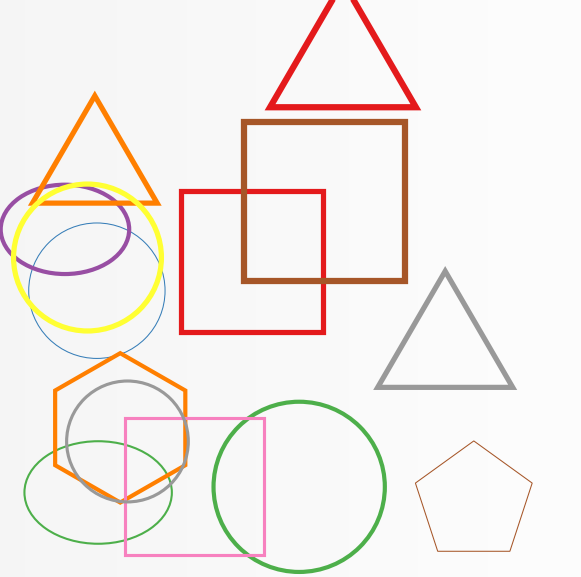[{"shape": "triangle", "thickness": 3, "radius": 0.72, "center": [0.59, 0.886]}, {"shape": "square", "thickness": 2.5, "radius": 0.61, "center": [0.433, 0.547]}, {"shape": "circle", "thickness": 0.5, "radius": 0.59, "center": [0.167, 0.496]}, {"shape": "circle", "thickness": 2, "radius": 0.74, "center": [0.515, 0.156]}, {"shape": "oval", "thickness": 1, "radius": 0.63, "center": [0.169, 0.146]}, {"shape": "oval", "thickness": 2, "radius": 0.55, "center": [0.112, 0.602]}, {"shape": "hexagon", "thickness": 2, "radius": 0.65, "center": [0.207, 0.258]}, {"shape": "triangle", "thickness": 2.5, "radius": 0.62, "center": [0.163, 0.709]}, {"shape": "circle", "thickness": 2.5, "radius": 0.64, "center": [0.151, 0.553]}, {"shape": "pentagon", "thickness": 0.5, "radius": 0.53, "center": [0.815, 0.13]}, {"shape": "square", "thickness": 3, "radius": 0.69, "center": [0.558, 0.65]}, {"shape": "square", "thickness": 1.5, "radius": 0.6, "center": [0.335, 0.157]}, {"shape": "triangle", "thickness": 2.5, "radius": 0.67, "center": [0.766, 0.395]}, {"shape": "circle", "thickness": 1.5, "radius": 0.52, "center": [0.219, 0.235]}]